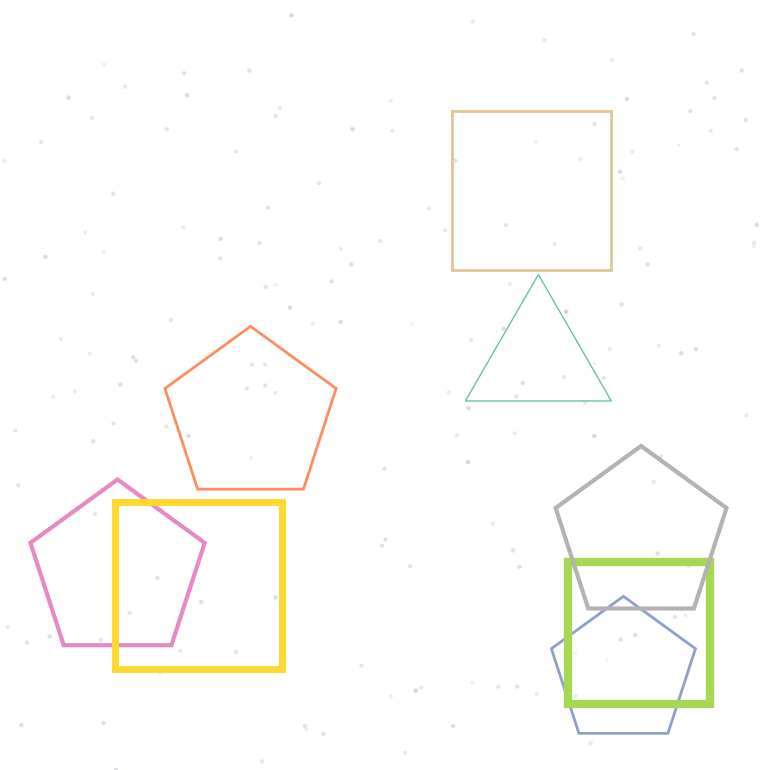[{"shape": "triangle", "thickness": 0.5, "radius": 0.55, "center": [0.699, 0.534]}, {"shape": "pentagon", "thickness": 1, "radius": 0.58, "center": [0.325, 0.459]}, {"shape": "pentagon", "thickness": 1, "radius": 0.49, "center": [0.81, 0.127]}, {"shape": "pentagon", "thickness": 1.5, "radius": 0.59, "center": [0.153, 0.258]}, {"shape": "square", "thickness": 3, "radius": 0.46, "center": [0.83, 0.178]}, {"shape": "square", "thickness": 2.5, "radius": 0.54, "center": [0.258, 0.239]}, {"shape": "square", "thickness": 1, "radius": 0.52, "center": [0.69, 0.752]}, {"shape": "pentagon", "thickness": 1.5, "radius": 0.58, "center": [0.833, 0.304]}]